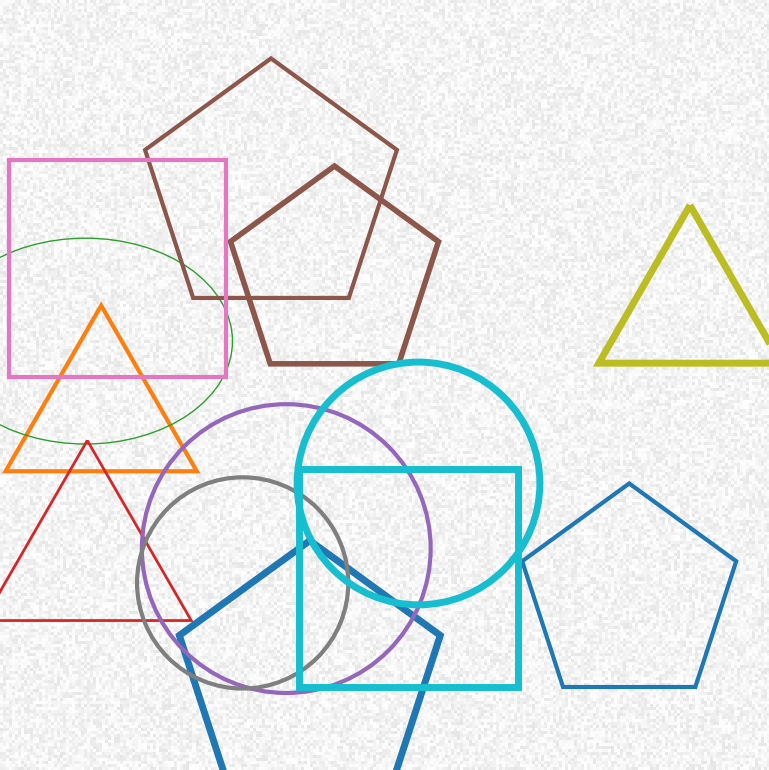[{"shape": "pentagon", "thickness": 1.5, "radius": 0.73, "center": [0.817, 0.226]}, {"shape": "pentagon", "thickness": 2.5, "radius": 0.89, "center": [0.402, 0.12]}, {"shape": "triangle", "thickness": 1.5, "radius": 0.72, "center": [0.131, 0.46]}, {"shape": "oval", "thickness": 0.5, "radius": 0.95, "center": [0.111, 0.557]}, {"shape": "triangle", "thickness": 1, "radius": 0.78, "center": [0.113, 0.272]}, {"shape": "circle", "thickness": 1.5, "radius": 0.94, "center": [0.372, 0.288]}, {"shape": "pentagon", "thickness": 2, "radius": 0.71, "center": [0.434, 0.642]}, {"shape": "pentagon", "thickness": 1.5, "radius": 0.86, "center": [0.352, 0.752]}, {"shape": "square", "thickness": 1.5, "radius": 0.7, "center": [0.152, 0.651]}, {"shape": "circle", "thickness": 1.5, "radius": 0.69, "center": [0.315, 0.243]}, {"shape": "triangle", "thickness": 2.5, "radius": 0.68, "center": [0.896, 0.597]}, {"shape": "circle", "thickness": 2.5, "radius": 0.79, "center": [0.544, 0.372]}, {"shape": "square", "thickness": 2.5, "radius": 0.71, "center": [0.531, 0.249]}]